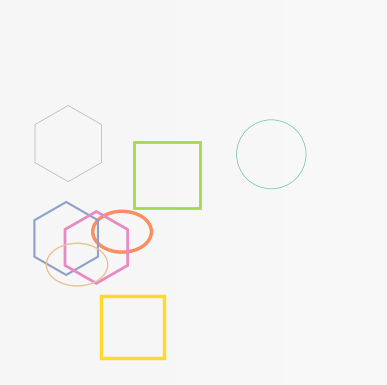[{"shape": "circle", "thickness": 0.5, "radius": 0.45, "center": [0.7, 0.599]}, {"shape": "oval", "thickness": 2.5, "radius": 0.38, "center": [0.315, 0.398]}, {"shape": "hexagon", "thickness": 1.5, "radius": 0.47, "center": [0.171, 0.381]}, {"shape": "hexagon", "thickness": 2, "radius": 0.47, "center": [0.249, 0.357]}, {"shape": "square", "thickness": 2, "radius": 0.43, "center": [0.431, 0.545]}, {"shape": "square", "thickness": 2.5, "radius": 0.4, "center": [0.342, 0.151]}, {"shape": "oval", "thickness": 1, "radius": 0.4, "center": [0.199, 0.313]}, {"shape": "hexagon", "thickness": 0.5, "radius": 0.49, "center": [0.176, 0.627]}]